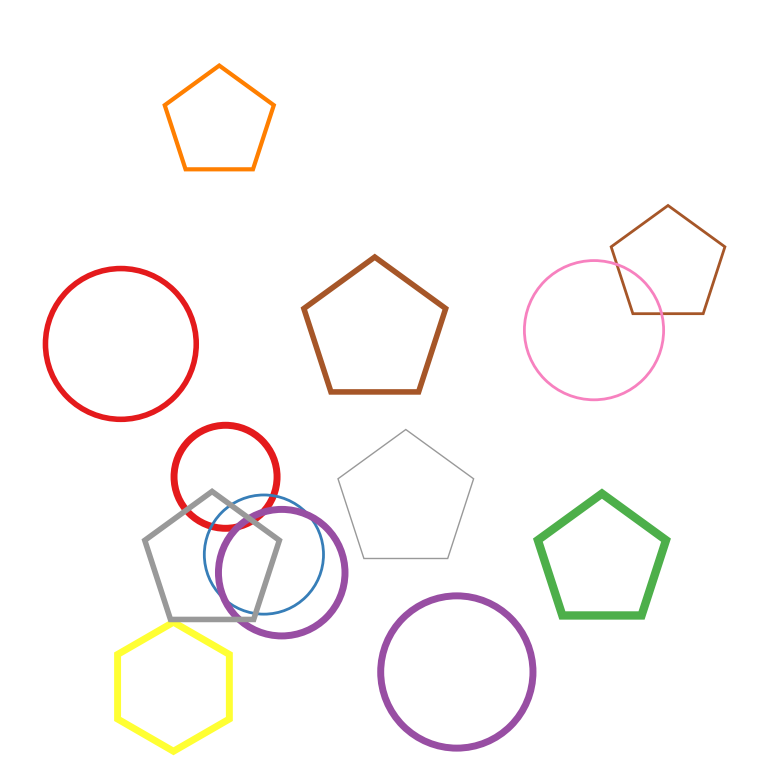[{"shape": "circle", "thickness": 2.5, "radius": 0.33, "center": [0.293, 0.381]}, {"shape": "circle", "thickness": 2, "radius": 0.49, "center": [0.157, 0.553]}, {"shape": "circle", "thickness": 1, "radius": 0.39, "center": [0.343, 0.28]}, {"shape": "pentagon", "thickness": 3, "radius": 0.44, "center": [0.782, 0.271]}, {"shape": "circle", "thickness": 2.5, "radius": 0.41, "center": [0.366, 0.256]}, {"shape": "circle", "thickness": 2.5, "radius": 0.49, "center": [0.593, 0.127]}, {"shape": "pentagon", "thickness": 1.5, "radius": 0.37, "center": [0.285, 0.84]}, {"shape": "hexagon", "thickness": 2.5, "radius": 0.42, "center": [0.225, 0.108]}, {"shape": "pentagon", "thickness": 2, "radius": 0.48, "center": [0.487, 0.569]}, {"shape": "pentagon", "thickness": 1, "radius": 0.39, "center": [0.868, 0.655]}, {"shape": "circle", "thickness": 1, "radius": 0.45, "center": [0.771, 0.571]}, {"shape": "pentagon", "thickness": 2, "radius": 0.46, "center": [0.275, 0.27]}, {"shape": "pentagon", "thickness": 0.5, "radius": 0.46, "center": [0.527, 0.35]}]